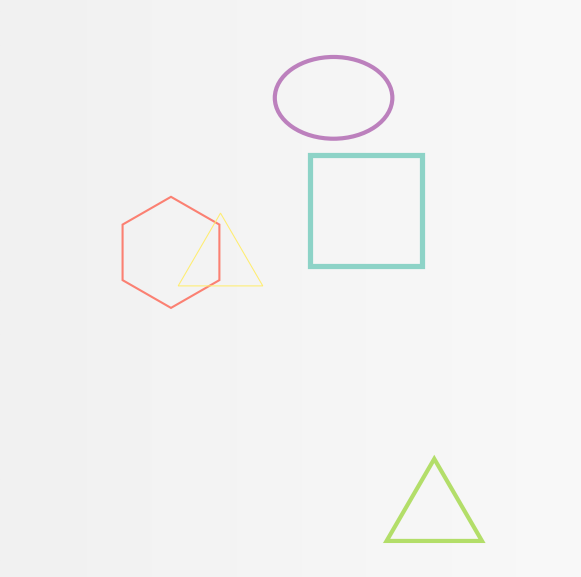[{"shape": "square", "thickness": 2.5, "radius": 0.48, "center": [0.629, 0.635]}, {"shape": "hexagon", "thickness": 1, "radius": 0.48, "center": [0.294, 0.562]}, {"shape": "triangle", "thickness": 2, "radius": 0.47, "center": [0.747, 0.11]}, {"shape": "oval", "thickness": 2, "radius": 0.51, "center": [0.574, 0.83]}, {"shape": "triangle", "thickness": 0.5, "radius": 0.42, "center": [0.379, 0.546]}]